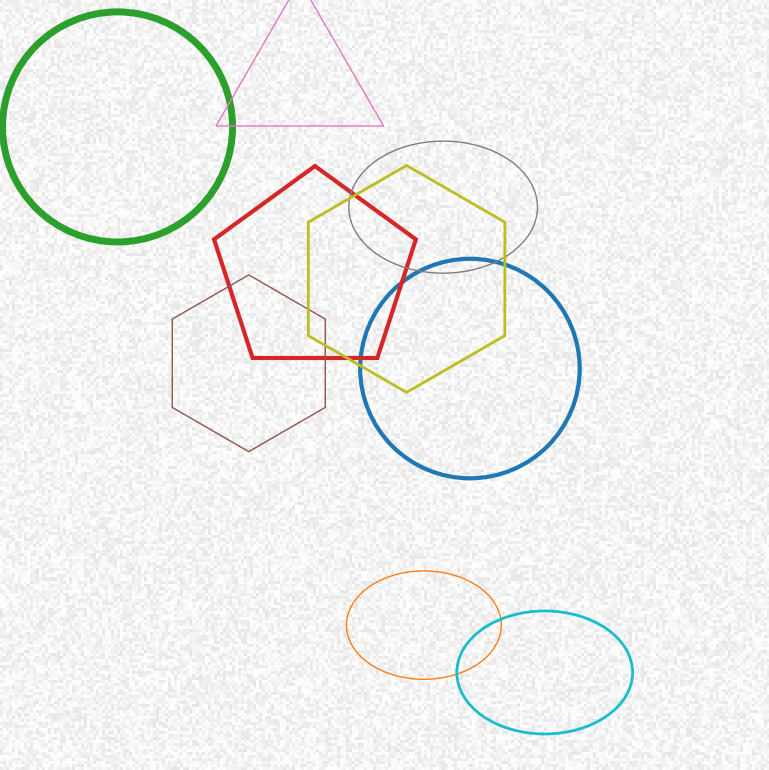[{"shape": "circle", "thickness": 1.5, "radius": 0.71, "center": [0.61, 0.521]}, {"shape": "oval", "thickness": 0.5, "radius": 0.5, "center": [0.55, 0.188]}, {"shape": "circle", "thickness": 2.5, "radius": 0.75, "center": [0.153, 0.835]}, {"shape": "pentagon", "thickness": 1.5, "radius": 0.69, "center": [0.409, 0.647]}, {"shape": "hexagon", "thickness": 0.5, "radius": 0.57, "center": [0.323, 0.528]}, {"shape": "triangle", "thickness": 0.5, "radius": 0.63, "center": [0.389, 0.899]}, {"shape": "oval", "thickness": 0.5, "radius": 0.61, "center": [0.575, 0.731]}, {"shape": "hexagon", "thickness": 1, "radius": 0.74, "center": [0.528, 0.638]}, {"shape": "oval", "thickness": 1, "radius": 0.57, "center": [0.707, 0.127]}]